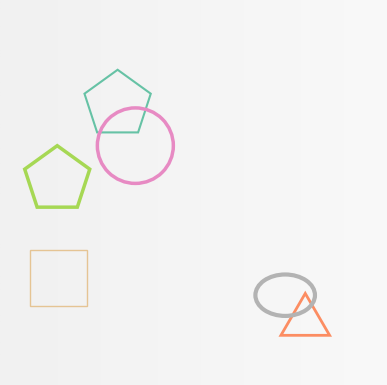[{"shape": "pentagon", "thickness": 1.5, "radius": 0.45, "center": [0.304, 0.729]}, {"shape": "triangle", "thickness": 2, "radius": 0.36, "center": [0.788, 0.165]}, {"shape": "circle", "thickness": 2.5, "radius": 0.49, "center": [0.349, 0.622]}, {"shape": "pentagon", "thickness": 2.5, "radius": 0.44, "center": [0.148, 0.533]}, {"shape": "square", "thickness": 1, "radius": 0.36, "center": [0.15, 0.277]}, {"shape": "oval", "thickness": 3, "radius": 0.38, "center": [0.736, 0.233]}]